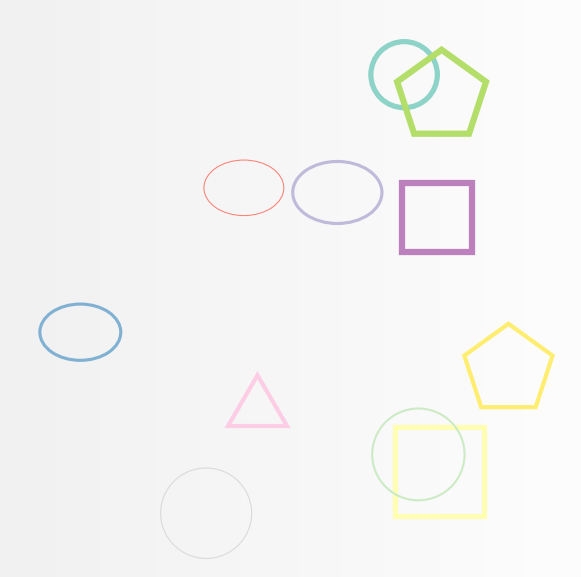[{"shape": "circle", "thickness": 2.5, "radius": 0.29, "center": [0.695, 0.87]}, {"shape": "square", "thickness": 2.5, "radius": 0.38, "center": [0.756, 0.183]}, {"shape": "oval", "thickness": 1.5, "radius": 0.38, "center": [0.58, 0.666]}, {"shape": "oval", "thickness": 0.5, "radius": 0.34, "center": [0.42, 0.674]}, {"shape": "oval", "thickness": 1.5, "radius": 0.35, "center": [0.138, 0.424]}, {"shape": "pentagon", "thickness": 3, "radius": 0.4, "center": [0.76, 0.833]}, {"shape": "triangle", "thickness": 2, "radius": 0.29, "center": [0.443, 0.291]}, {"shape": "circle", "thickness": 0.5, "radius": 0.39, "center": [0.355, 0.11]}, {"shape": "square", "thickness": 3, "radius": 0.3, "center": [0.752, 0.622]}, {"shape": "circle", "thickness": 1, "radius": 0.4, "center": [0.72, 0.212]}, {"shape": "pentagon", "thickness": 2, "radius": 0.4, "center": [0.875, 0.359]}]